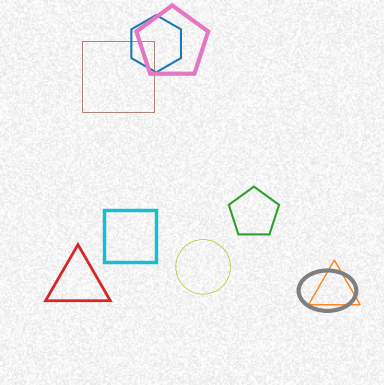[{"shape": "hexagon", "thickness": 1.5, "radius": 0.37, "center": [0.406, 0.886]}, {"shape": "triangle", "thickness": 1, "radius": 0.39, "center": [0.868, 0.247]}, {"shape": "pentagon", "thickness": 1.5, "radius": 0.34, "center": [0.66, 0.447]}, {"shape": "triangle", "thickness": 2, "radius": 0.49, "center": [0.202, 0.267]}, {"shape": "square", "thickness": 0.5, "radius": 0.47, "center": [0.306, 0.801]}, {"shape": "pentagon", "thickness": 3, "radius": 0.49, "center": [0.447, 0.888]}, {"shape": "oval", "thickness": 3, "radius": 0.38, "center": [0.851, 0.245]}, {"shape": "circle", "thickness": 0.5, "radius": 0.35, "center": [0.528, 0.307]}, {"shape": "square", "thickness": 2.5, "radius": 0.34, "center": [0.337, 0.388]}]